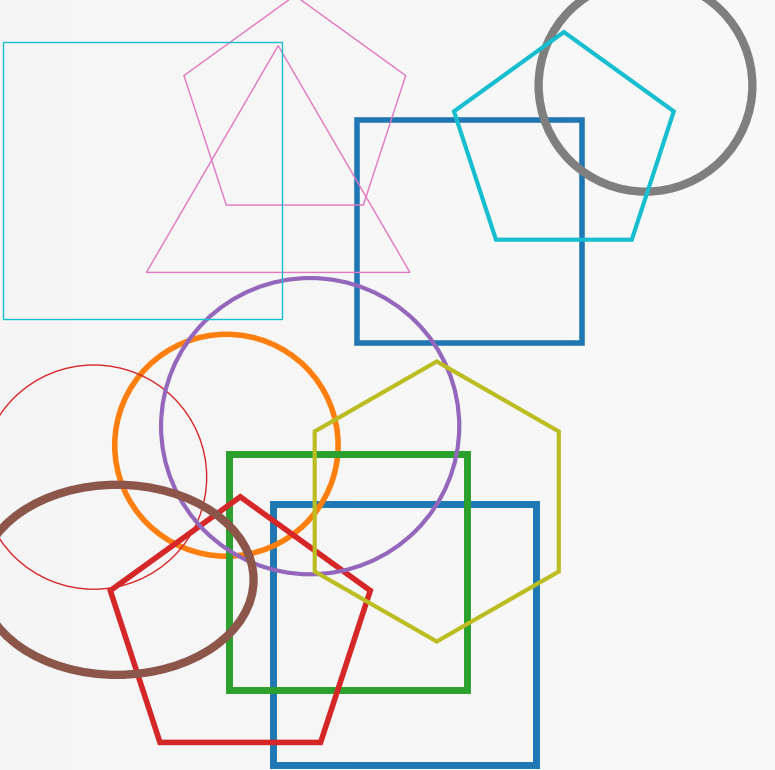[{"shape": "square", "thickness": 2, "radius": 0.72, "center": [0.606, 0.699]}, {"shape": "square", "thickness": 2.5, "radius": 0.85, "center": [0.522, 0.176]}, {"shape": "circle", "thickness": 2, "radius": 0.72, "center": [0.292, 0.422]}, {"shape": "square", "thickness": 2.5, "radius": 0.77, "center": [0.449, 0.258]}, {"shape": "circle", "thickness": 0.5, "radius": 0.73, "center": [0.121, 0.38]}, {"shape": "pentagon", "thickness": 2, "radius": 0.88, "center": [0.31, 0.178]}, {"shape": "circle", "thickness": 1.5, "radius": 0.96, "center": [0.4, 0.447]}, {"shape": "oval", "thickness": 3, "radius": 0.88, "center": [0.151, 0.247]}, {"shape": "pentagon", "thickness": 0.5, "radius": 0.75, "center": [0.38, 0.855]}, {"shape": "triangle", "thickness": 0.5, "radius": 0.98, "center": [0.359, 0.744]}, {"shape": "circle", "thickness": 3, "radius": 0.69, "center": [0.833, 0.889]}, {"shape": "hexagon", "thickness": 1.5, "radius": 0.91, "center": [0.564, 0.349]}, {"shape": "square", "thickness": 0.5, "radius": 0.9, "center": [0.184, 0.765]}, {"shape": "pentagon", "thickness": 1.5, "radius": 0.75, "center": [0.728, 0.809]}]